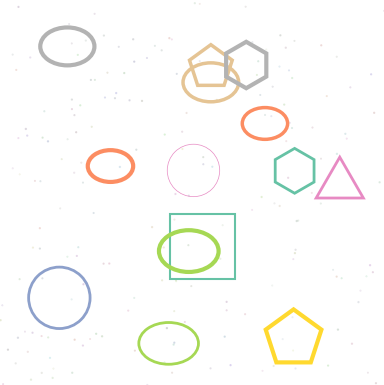[{"shape": "square", "thickness": 1.5, "radius": 0.42, "center": [0.526, 0.36]}, {"shape": "hexagon", "thickness": 2, "radius": 0.29, "center": [0.765, 0.556]}, {"shape": "oval", "thickness": 2.5, "radius": 0.29, "center": [0.688, 0.679]}, {"shape": "oval", "thickness": 3, "radius": 0.29, "center": [0.287, 0.569]}, {"shape": "circle", "thickness": 2, "radius": 0.4, "center": [0.154, 0.226]}, {"shape": "circle", "thickness": 0.5, "radius": 0.34, "center": [0.503, 0.557]}, {"shape": "triangle", "thickness": 2, "radius": 0.35, "center": [0.883, 0.521]}, {"shape": "oval", "thickness": 3, "radius": 0.39, "center": [0.49, 0.348]}, {"shape": "oval", "thickness": 2, "radius": 0.39, "center": [0.438, 0.108]}, {"shape": "pentagon", "thickness": 3, "radius": 0.38, "center": [0.763, 0.12]}, {"shape": "pentagon", "thickness": 2.5, "radius": 0.29, "center": [0.548, 0.826]}, {"shape": "oval", "thickness": 2.5, "radius": 0.36, "center": [0.548, 0.786]}, {"shape": "hexagon", "thickness": 3, "radius": 0.3, "center": [0.64, 0.831]}, {"shape": "oval", "thickness": 3, "radius": 0.35, "center": [0.175, 0.879]}]